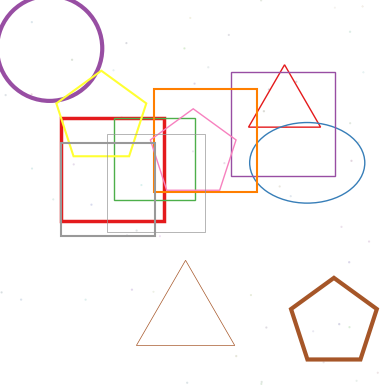[{"shape": "triangle", "thickness": 1, "radius": 0.54, "center": [0.739, 0.724]}, {"shape": "square", "thickness": 2.5, "radius": 0.67, "center": [0.292, 0.56]}, {"shape": "oval", "thickness": 1, "radius": 0.75, "center": [0.798, 0.577]}, {"shape": "square", "thickness": 1, "radius": 0.53, "center": [0.402, 0.587]}, {"shape": "square", "thickness": 1, "radius": 0.68, "center": [0.735, 0.677]}, {"shape": "circle", "thickness": 3, "radius": 0.68, "center": [0.129, 0.875]}, {"shape": "square", "thickness": 1.5, "radius": 0.67, "center": [0.534, 0.636]}, {"shape": "pentagon", "thickness": 1.5, "radius": 0.61, "center": [0.263, 0.693]}, {"shape": "triangle", "thickness": 0.5, "radius": 0.74, "center": [0.482, 0.176]}, {"shape": "pentagon", "thickness": 3, "radius": 0.59, "center": [0.867, 0.161]}, {"shape": "pentagon", "thickness": 1, "radius": 0.58, "center": [0.502, 0.6]}, {"shape": "square", "thickness": 0.5, "radius": 0.64, "center": [0.405, 0.525]}, {"shape": "square", "thickness": 1.5, "radius": 0.61, "center": [0.281, 0.508]}]